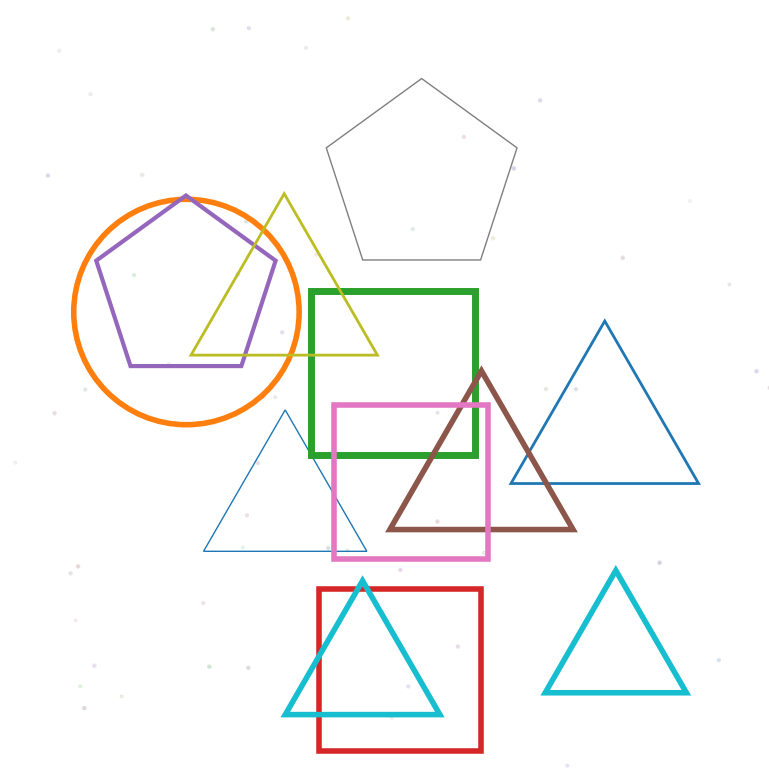[{"shape": "triangle", "thickness": 1, "radius": 0.7, "center": [0.785, 0.442]}, {"shape": "triangle", "thickness": 0.5, "radius": 0.61, "center": [0.37, 0.345]}, {"shape": "circle", "thickness": 2, "radius": 0.73, "center": [0.242, 0.595]}, {"shape": "square", "thickness": 2.5, "radius": 0.53, "center": [0.51, 0.516]}, {"shape": "square", "thickness": 2, "radius": 0.53, "center": [0.52, 0.13]}, {"shape": "pentagon", "thickness": 1.5, "radius": 0.61, "center": [0.241, 0.624]}, {"shape": "triangle", "thickness": 2, "radius": 0.69, "center": [0.625, 0.381]}, {"shape": "square", "thickness": 2, "radius": 0.5, "center": [0.534, 0.374]}, {"shape": "pentagon", "thickness": 0.5, "radius": 0.65, "center": [0.548, 0.768]}, {"shape": "triangle", "thickness": 1, "radius": 0.7, "center": [0.369, 0.609]}, {"shape": "triangle", "thickness": 2, "radius": 0.58, "center": [0.471, 0.13]}, {"shape": "triangle", "thickness": 2, "radius": 0.53, "center": [0.8, 0.153]}]